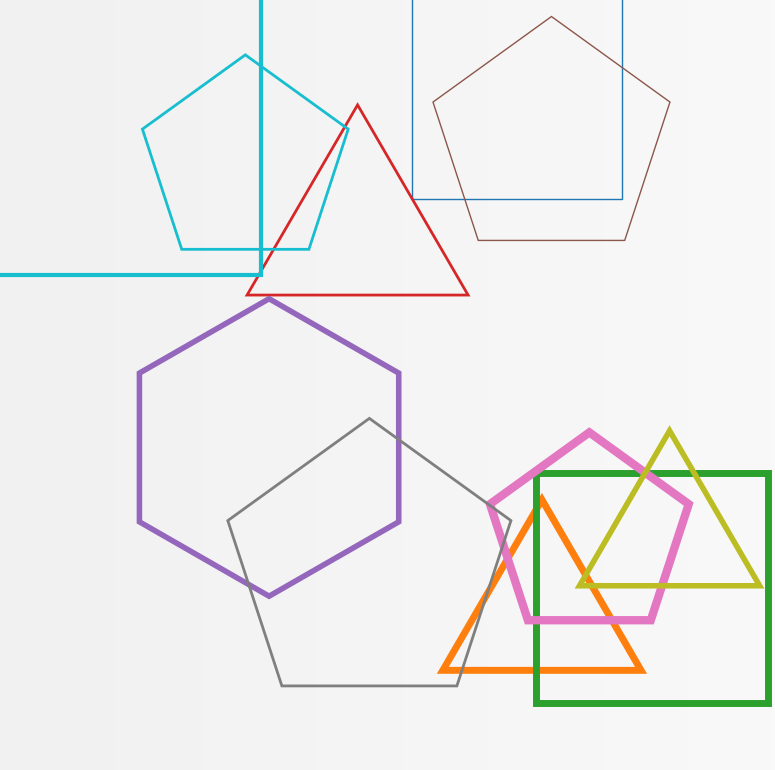[{"shape": "square", "thickness": 0.5, "radius": 0.68, "center": [0.667, 0.877]}, {"shape": "triangle", "thickness": 2.5, "radius": 0.74, "center": [0.699, 0.203]}, {"shape": "square", "thickness": 2.5, "radius": 0.75, "center": [0.841, 0.236]}, {"shape": "triangle", "thickness": 1, "radius": 0.82, "center": [0.461, 0.699]}, {"shape": "hexagon", "thickness": 2, "radius": 0.97, "center": [0.347, 0.419]}, {"shape": "pentagon", "thickness": 0.5, "radius": 0.8, "center": [0.712, 0.818]}, {"shape": "pentagon", "thickness": 3, "radius": 0.67, "center": [0.76, 0.304]}, {"shape": "pentagon", "thickness": 1, "radius": 0.96, "center": [0.477, 0.265]}, {"shape": "triangle", "thickness": 2, "radius": 0.67, "center": [0.864, 0.306]}, {"shape": "square", "thickness": 1.5, "radius": 0.91, "center": [0.155, 0.825]}, {"shape": "pentagon", "thickness": 1, "radius": 0.7, "center": [0.317, 0.789]}]